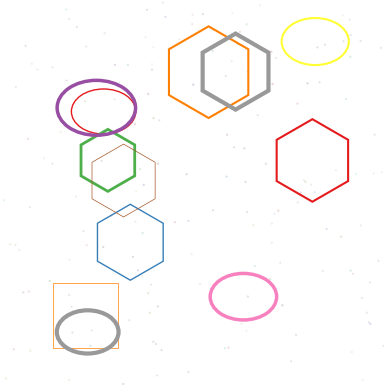[{"shape": "oval", "thickness": 1, "radius": 0.42, "center": [0.269, 0.71]}, {"shape": "hexagon", "thickness": 1.5, "radius": 0.54, "center": [0.811, 0.583]}, {"shape": "hexagon", "thickness": 1, "radius": 0.49, "center": [0.338, 0.371]}, {"shape": "hexagon", "thickness": 2, "radius": 0.4, "center": [0.28, 0.583]}, {"shape": "oval", "thickness": 2.5, "radius": 0.51, "center": [0.25, 0.72]}, {"shape": "square", "thickness": 0.5, "radius": 0.42, "center": [0.222, 0.181]}, {"shape": "hexagon", "thickness": 1.5, "radius": 0.6, "center": [0.542, 0.813]}, {"shape": "oval", "thickness": 1.5, "radius": 0.44, "center": [0.819, 0.892]}, {"shape": "hexagon", "thickness": 0.5, "radius": 0.47, "center": [0.321, 0.531]}, {"shape": "oval", "thickness": 2.5, "radius": 0.43, "center": [0.632, 0.229]}, {"shape": "oval", "thickness": 3, "radius": 0.4, "center": [0.228, 0.138]}, {"shape": "hexagon", "thickness": 3, "radius": 0.49, "center": [0.612, 0.814]}]